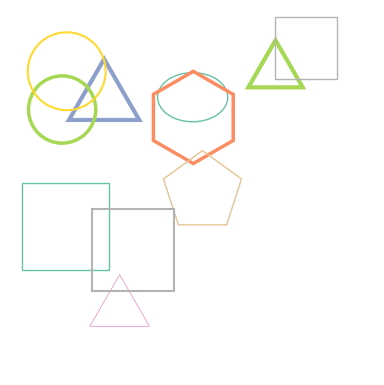[{"shape": "square", "thickness": 1, "radius": 0.56, "center": [0.17, 0.412]}, {"shape": "oval", "thickness": 1, "radius": 0.46, "center": [0.5, 0.747]}, {"shape": "hexagon", "thickness": 2.5, "radius": 0.6, "center": [0.502, 0.695]}, {"shape": "triangle", "thickness": 3, "radius": 0.53, "center": [0.27, 0.741]}, {"shape": "triangle", "thickness": 0.5, "radius": 0.45, "center": [0.311, 0.197]}, {"shape": "circle", "thickness": 2.5, "radius": 0.44, "center": [0.161, 0.716]}, {"shape": "triangle", "thickness": 3, "radius": 0.41, "center": [0.716, 0.814]}, {"shape": "circle", "thickness": 1.5, "radius": 0.51, "center": [0.173, 0.815]}, {"shape": "pentagon", "thickness": 1, "radius": 0.53, "center": [0.526, 0.502]}, {"shape": "square", "thickness": 1, "radius": 0.4, "center": [0.794, 0.875]}, {"shape": "square", "thickness": 1.5, "radius": 0.53, "center": [0.346, 0.351]}]